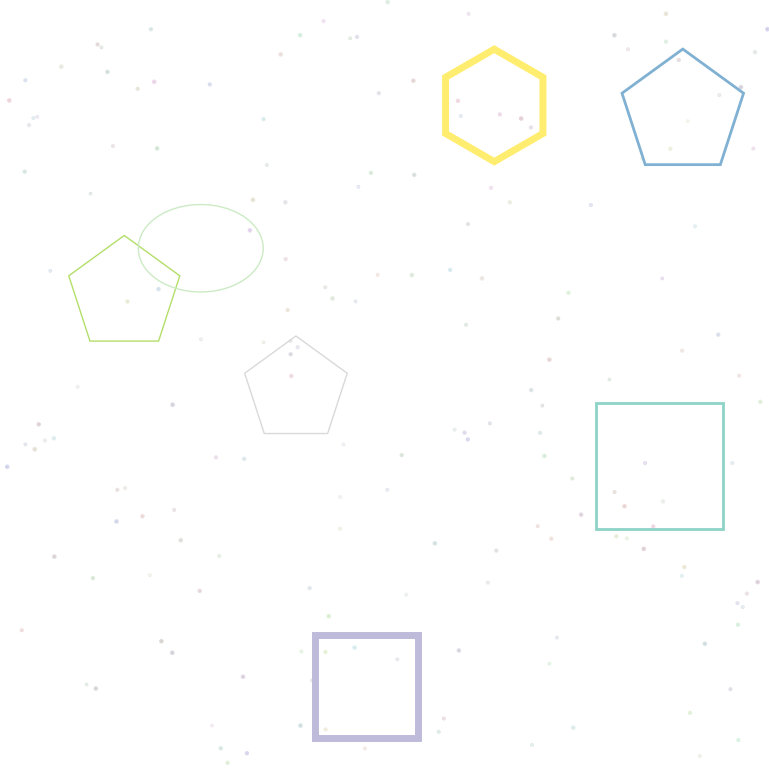[{"shape": "square", "thickness": 1, "radius": 0.41, "center": [0.857, 0.395]}, {"shape": "square", "thickness": 2.5, "radius": 0.34, "center": [0.476, 0.108]}, {"shape": "pentagon", "thickness": 1, "radius": 0.41, "center": [0.887, 0.853]}, {"shape": "pentagon", "thickness": 0.5, "radius": 0.38, "center": [0.161, 0.618]}, {"shape": "pentagon", "thickness": 0.5, "radius": 0.35, "center": [0.384, 0.494]}, {"shape": "oval", "thickness": 0.5, "radius": 0.41, "center": [0.261, 0.678]}, {"shape": "hexagon", "thickness": 2.5, "radius": 0.37, "center": [0.642, 0.863]}]